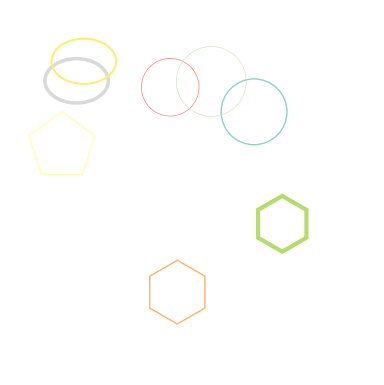[{"shape": "circle", "thickness": 1, "radius": 0.43, "center": [0.66, 0.71]}, {"shape": "pentagon", "thickness": 1, "radius": 0.45, "center": [0.161, 0.62]}, {"shape": "circle", "thickness": 0.5, "radius": 0.37, "center": [0.442, 0.774]}, {"shape": "hexagon", "thickness": 1, "radius": 0.41, "center": [0.461, 0.241]}, {"shape": "hexagon", "thickness": 3, "radius": 0.36, "center": [0.733, 0.419]}, {"shape": "oval", "thickness": 2.5, "radius": 0.41, "center": [0.199, 0.79]}, {"shape": "circle", "thickness": 0.5, "radius": 0.45, "center": [0.549, 0.788]}, {"shape": "oval", "thickness": 1.5, "radius": 0.42, "center": [0.218, 0.841]}]